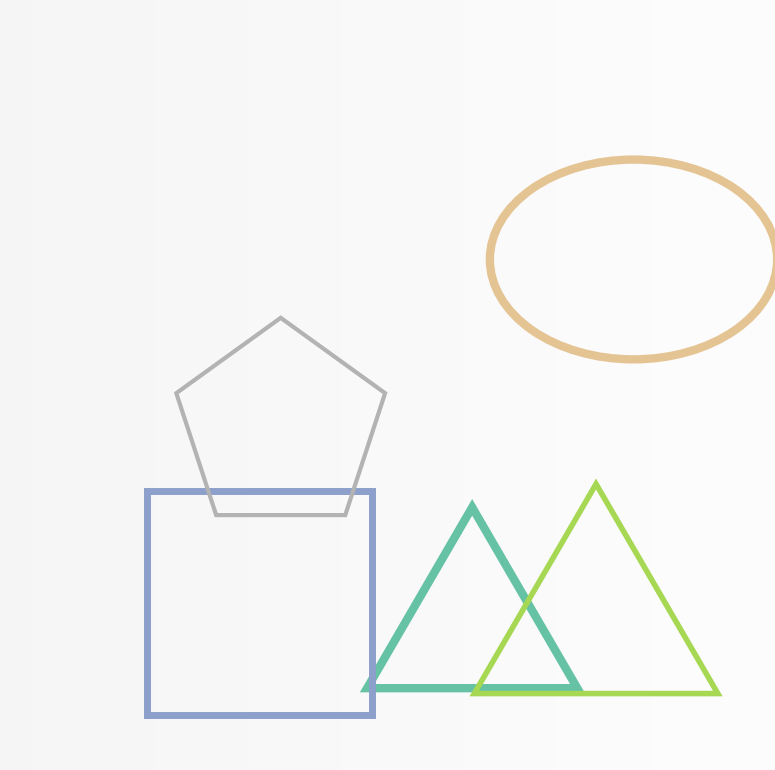[{"shape": "triangle", "thickness": 3, "radius": 0.78, "center": [0.609, 0.185]}, {"shape": "square", "thickness": 2.5, "radius": 0.73, "center": [0.334, 0.217]}, {"shape": "triangle", "thickness": 2, "radius": 0.91, "center": [0.769, 0.19]}, {"shape": "oval", "thickness": 3, "radius": 0.93, "center": [0.817, 0.663]}, {"shape": "pentagon", "thickness": 1.5, "radius": 0.71, "center": [0.362, 0.446]}]